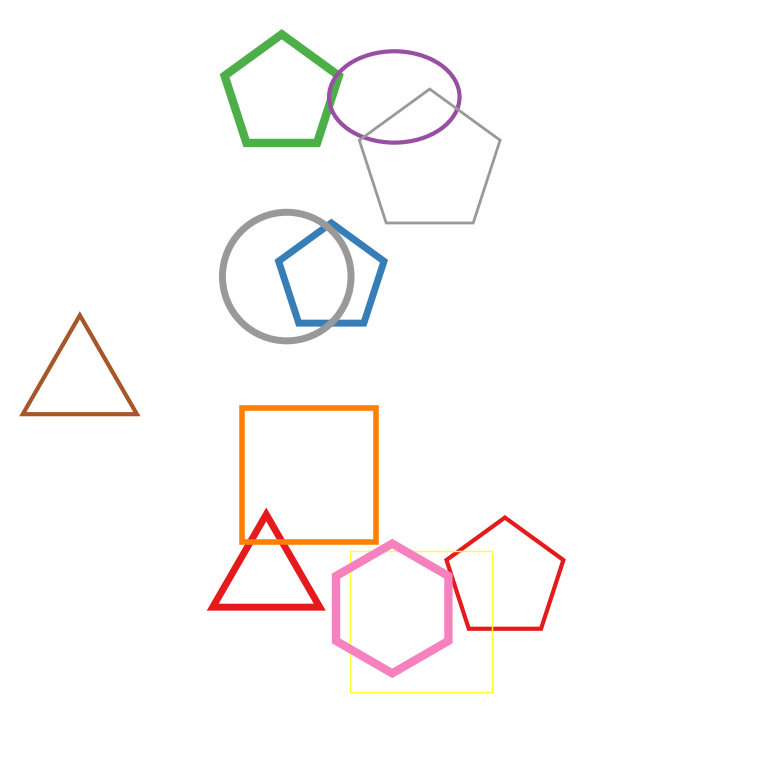[{"shape": "triangle", "thickness": 2.5, "radius": 0.4, "center": [0.346, 0.252]}, {"shape": "pentagon", "thickness": 1.5, "radius": 0.4, "center": [0.656, 0.248]}, {"shape": "pentagon", "thickness": 2.5, "radius": 0.36, "center": [0.43, 0.639]}, {"shape": "pentagon", "thickness": 3, "radius": 0.39, "center": [0.366, 0.877]}, {"shape": "oval", "thickness": 1.5, "radius": 0.42, "center": [0.512, 0.874]}, {"shape": "square", "thickness": 2, "radius": 0.43, "center": [0.402, 0.383]}, {"shape": "square", "thickness": 0.5, "radius": 0.46, "center": [0.547, 0.193]}, {"shape": "triangle", "thickness": 1.5, "radius": 0.43, "center": [0.104, 0.505]}, {"shape": "hexagon", "thickness": 3, "radius": 0.42, "center": [0.509, 0.21]}, {"shape": "circle", "thickness": 2.5, "radius": 0.42, "center": [0.372, 0.641]}, {"shape": "pentagon", "thickness": 1, "radius": 0.48, "center": [0.558, 0.788]}]